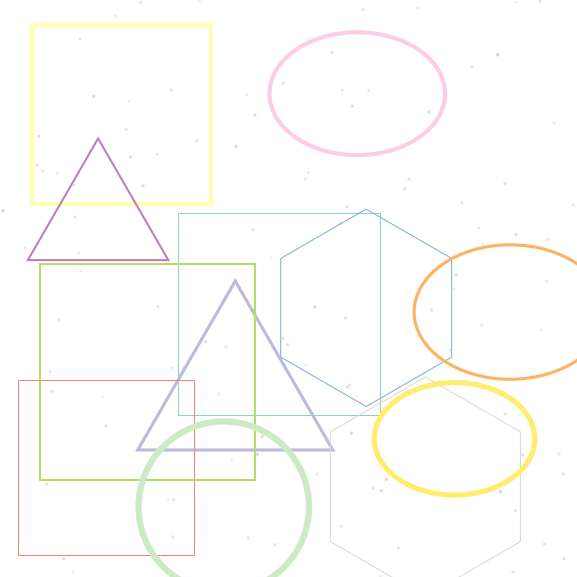[{"shape": "square", "thickness": 0.5, "radius": 0.88, "center": [0.483, 0.456]}, {"shape": "square", "thickness": 2, "radius": 0.77, "center": [0.211, 0.801]}, {"shape": "triangle", "thickness": 1.5, "radius": 0.98, "center": [0.407, 0.317]}, {"shape": "square", "thickness": 0.5, "radius": 0.76, "center": [0.184, 0.189]}, {"shape": "hexagon", "thickness": 0.5, "radius": 0.85, "center": [0.634, 0.466]}, {"shape": "oval", "thickness": 1.5, "radius": 0.83, "center": [0.883, 0.459]}, {"shape": "square", "thickness": 1, "radius": 0.93, "center": [0.255, 0.356]}, {"shape": "oval", "thickness": 2, "radius": 0.76, "center": [0.619, 0.837]}, {"shape": "hexagon", "thickness": 0.5, "radius": 0.95, "center": [0.737, 0.156]}, {"shape": "triangle", "thickness": 1, "radius": 0.7, "center": [0.17, 0.619]}, {"shape": "circle", "thickness": 3, "radius": 0.74, "center": [0.388, 0.122]}, {"shape": "oval", "thickness": 2.5, "radius": 0.69, "center": [0.787, 0.239]}]